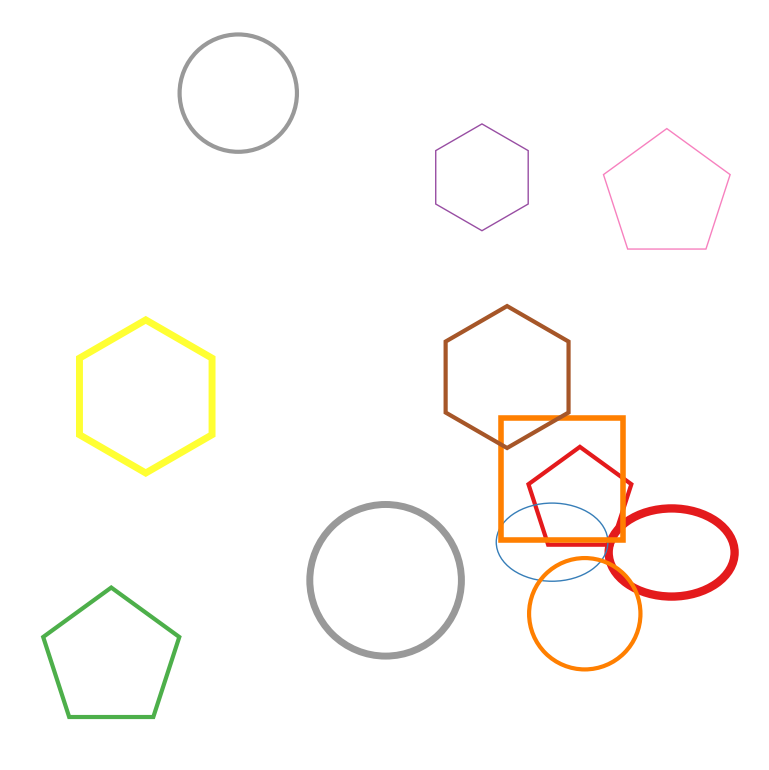[{"shape": "oval", "thickness": 3, "radius": 0.41, "center": [0.872, 0.282]}, {"shape": "pentagon", "thickness": 1.5, "radius": 0.35, "center": [0.753, 0.349]}, {"shape": "oval", "thickness": 0.5, "radius": 0.36, "center": [0.717, 0.296]}, {"shape": "pentagon", "thickness": 1.5, "radius": 0.46, "center": [0.144, 0.144]}, {"shape": "hexagon", "thickness": 0.5, "radius": 0.35, "center": [0.626, 0.77]}, {"shape": "circle", "thickness": 1.5, "radius": 0.36, "center": [0.759, 0.203]}, {"shape": "square", "thickness": 2, "radius": 0.4, "center": [0.73, 0.378]}, {"shape": "hexagon", "thickness": 2.5, "radius": 0.5, "center": [0.189, 0.485]}, {"shape": "hexagon", "thickness": 1.5, "radius": 0.46, "center": [0.659, 0.51]}, {"shape": "pentagon", "thickness": 0.5, "radius": 0.43, "center": [0.866, 0.747]}, {"shape": "circle", "thickness": 1.5, "radius": 0.38, "center": [0.309, 0.879]}, {"shape": "circle", "thickness": 2.5, "radius": 0.49, "center": [0.501, 0.246]}]